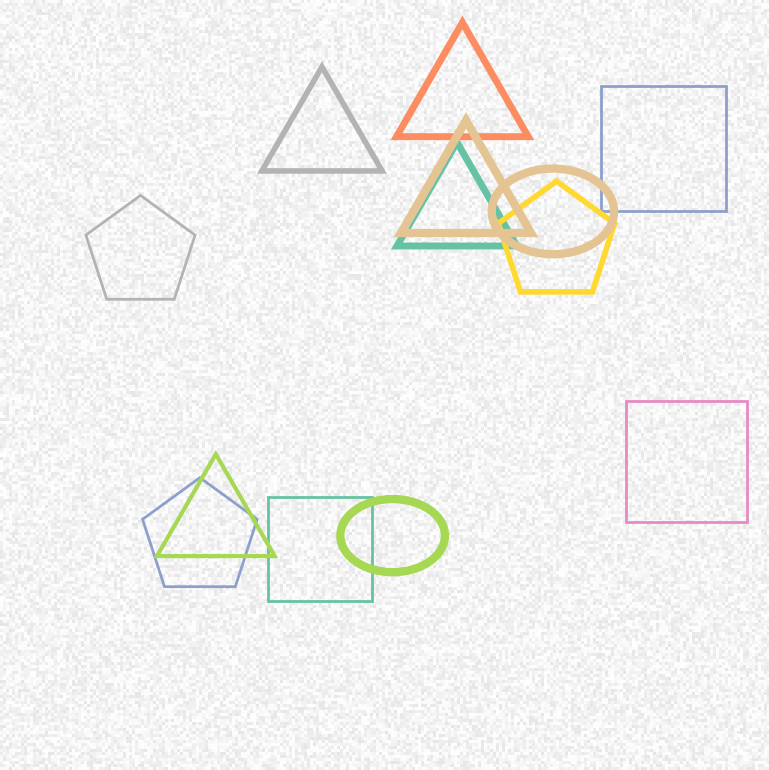[{"shape": "square", "thickness": 1, "radius": 0.34, "center": [0.415, 0.287]}, {"shape": "triangle", "thickness": 2.5, "radius": 0.45, "center": [0.593, 0.725]}, {"shape": "triangle", "thickness": 2.5, "radius": 0.49, "center": [0.601, 0.872]}, {"shape": "pentagon", "thickness": 1, "radius": 0.39, "center": [0.26, 0.301]}, {"shape": "square", "thickness": 1, "radius": 0.41, "center": [0.862, 0.808]}, {"shape": "square", "thickness": 1, "radius": 0.39, "center": [0.892, 0.401]}, {"shape": "oval", "thickness": 3, "radius": 0.34, "center": [0.51, 0.304]}, {"shape": "triangle", "thickness": 1.5, "radius": 0.44, "center": [0.28, 0.322]}, {"shape": "pentagon", "thickness": 2, "radius": 0.4, "center": [0.723, 0.685]}, {"shape": "triangle", "thickness": 3, "radius": 0.49, "center": [0.605, 0.746]}, {"shape": "oval", "thickness": 3, "radius": 0.4, "center": [0.718, 0.725]}, {"shape": "triangle", "thickness": 2, "radius": 0.45, "center": [0.418, 0.823]}, {"shape": "pentagon", "thickness": 1, "radius": 0.37, "center": [0.182, 0.672]}]